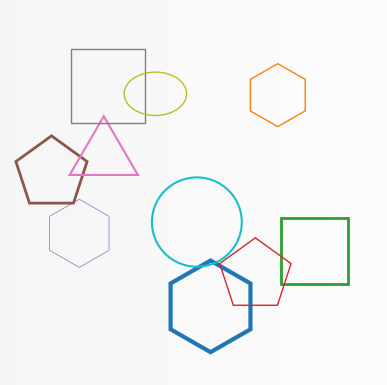[{"shape": "hexagon", "thickness": 3, "radius": 0.6, "center": [0.543, 0.204]}, {"shape": "hexagon", "thickness": 1, "radius": 0.41, "center": [0.717, 0.753]}, {"shape": "square", "thickness": 2, "radius": 0.43, "center": [0.811, 0.348]}, {"shape": "pentagon", "thickness": 1, "radius": 0.48, "center": [0.659, 0.285]}, {"shape": "hexagon", "thickness": 0.5, "radius": 0.44, "center": [0.205, 0.394]}, {"shape": "pentagon", "thickness": 2, "radius": 0.48, "center": [0.133, 0.551]}, {"shape": "triangle", "thickness": 1.5, "radius": 0.51, "center": [0.268, 0.596]}, {"shape": "square", "thickness": 1, "radius": 0.48, "center": [0.279, 0.777]}, {"shape": "oval", "thickness": 1, "radius": 0.4, "center": [0.401, 0.756]}, {"shape": "circle", "thickness": 1.5, "radius": 0.58, "center": [0.508, 0.423]}]